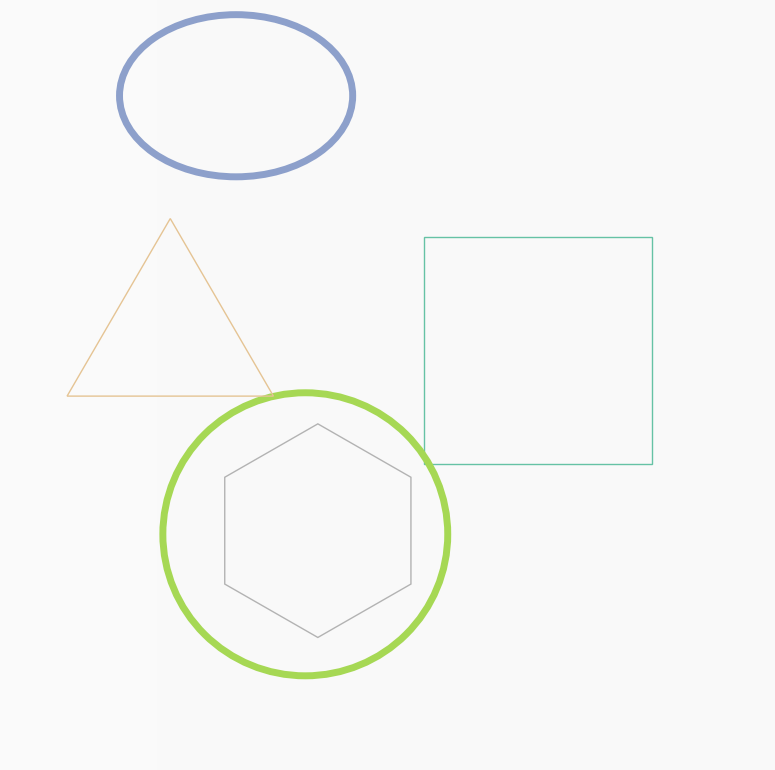[{"shape": "square", "thickness": 0.5, "radius": 0.74, "center": [0.694, 0.545]}, {"shape": "oval", "thickness": 2.5, "radius": 0.75, "center": [0.305, 0.876]}, {"shape": "circle", "thickness": 2.5, "radius": 0.92, "center": [0.394, 0.306]}, {"shape": "triangle", "thickness": 0.5, "radius": 0.77, "center": [0.22, 0.562]}, {"shape": "hexagon", "thickness": 0.5, "radius": 0.69, "center": [0.41, 0.311]}]